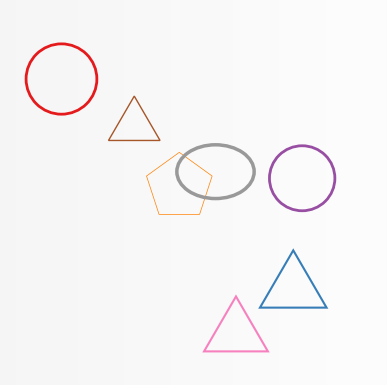[{"shape": "circle", "thickness": 2, "radius": 0.46, "center": [0.159, 0.795]}, {"shape": "triangle", "thickness": 1.5, "radius": 0.5, "center": [0.757, 0.251]}, {"shape": "circle", "thickness": 2, "radius": 0.42, "center": [0.78, 0.537]}, {"shape": "pentagon", "thickness": 0.5, "radius": 0.45, "center": [0.463, 0.515]}, {"shape": "triangle", "thickness": 1, "radius": 0.38, "center": [0.347, 0.674]}, {"shape": "triangle", "thickness": 1.5, "radius": 0.48, "center": [0.609, 0.135]}, {"shape": "oval", "thickness": 2.5, "radius": 0.5, "center": [0.556, 0.554]}]